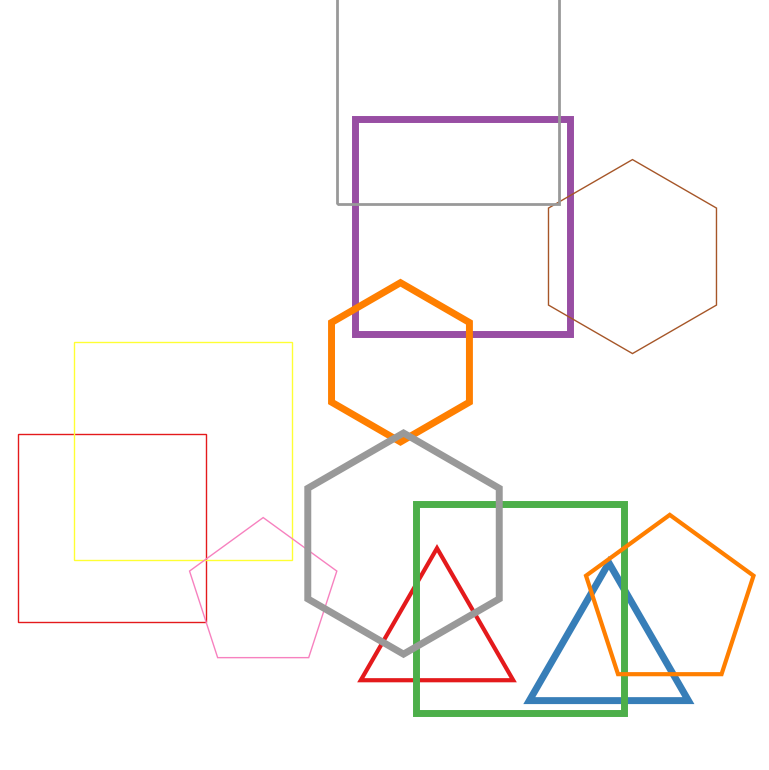[{"shape": "square", "thickness": 0.5, "radius": 0.61, "center": [0.145, 0.314]}, {"shape": "triangle", "thickness": 1.5, "radius": 0.57, "center": [0.568, 0.174]}, {"shape": "triangle", "thickness": 2.5, "radius": 0.6, "center": [0.791, 0.15]}, {"shape": "square", "thickness": 2.5, "radius": 0.68, "center": [0.676, 0.21]}, {"shape": "square", "thickness": 2.5, "radius": 0.7, "center": [0.6, 0.706]}, {"shape": "hexagon", "thickness": 2.5, "radius": 0.52, "center": [0.52, 0.529]}, {"shape": "pentagon", "thickness": 1.5, "radius": 0.57, "center": [0.87, 0.217]}, {"shape": "square", "thickness": 0.5, "radius": 0.71, "center": [0.238, 0.414]}, {"shape": "hexagon", "thickness": 0.5, "radius": 0.63, "center": [0.821, 0.667]}, {"shape": "pentagon", "thickness": 0.5, "radius": 0.5, "center": [0.342, 0.227]}, {"shape": "square", "thickness": 1, "radius": 0.72, "center": [0.582, 0.88]}, {"shape": "hexagon", "thickness": 2.5, "radius": 0.72, "center": [0.524, 0.294]}]